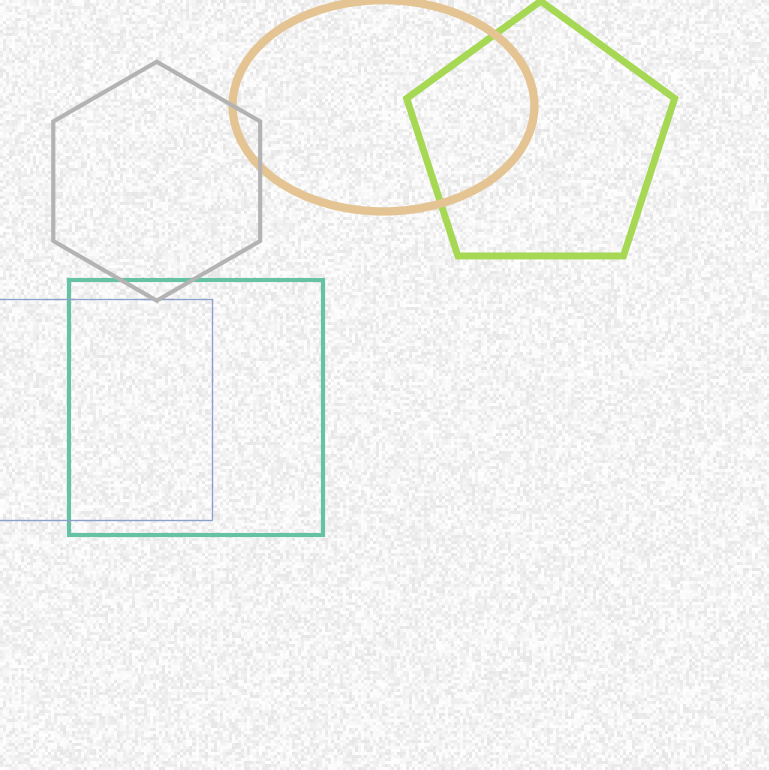[{"shape": "square", "thickness": 1.5, "radius": 0.83, "center": [0.254, 0.471]}, {"shape": "square", "thickness": 0.5, "radius": 0.72, "center": [0.133, 0.468]}, {"shape": "pentagon", "thickness": 2.5, "radius": 0.91, "center": [0.702, 0.816]}, {"shape": "oval", "thickness": 3, "radius": 0.98, "center": [0.498, 0.863]}, {"shape": "hexagon", "thickness": 1.5, "radius": 0.78, "center": [0.204, 0.765]}]